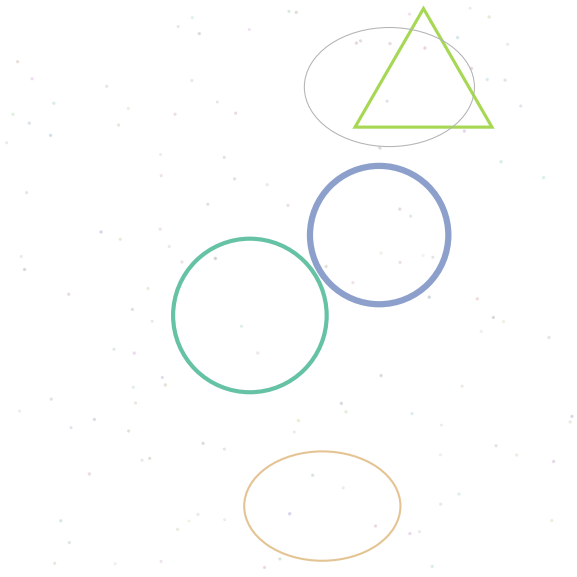[{"shape": "circle", "thickness": 2, "radius": 0.66, "center": [0.433, 0.453]}, {"shape": "circle", "thickness": 3, "radius": 0.6, "center": [0.657, 0.592]}, {"shape": "triangle", "thickness": 1.5, "radius": 0.68, "center": [0.733, 0.847]}, {"shape": "oval", "thickness": 1, "radius": 0.68, "center": [0.558, 0.123]}, {"shape": "oval", "thickness": 0.5, "radius": 0.74, "center": [0.674, 0.848]}]